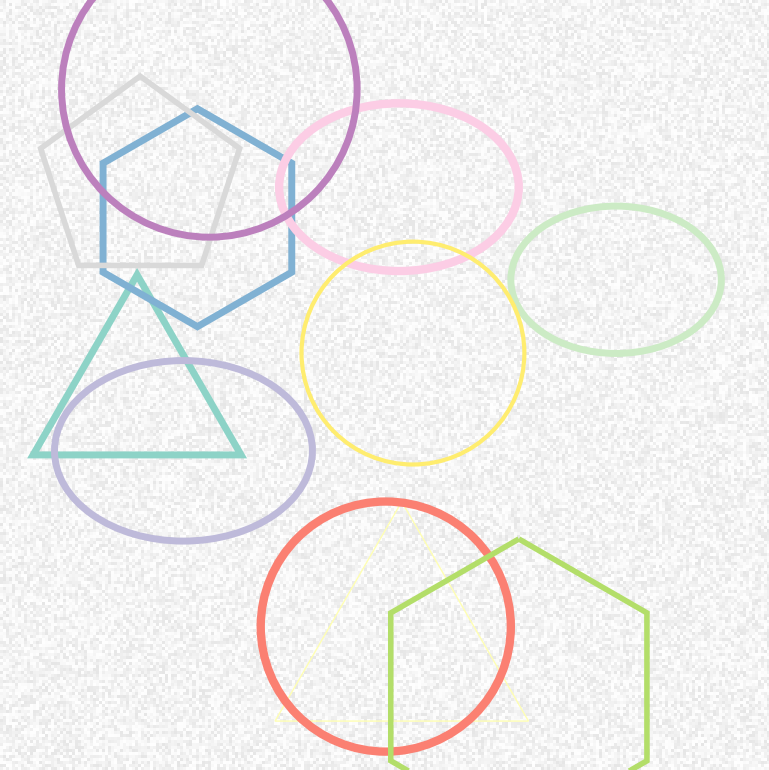[{"shape": "triangle", "thickness": 2.5, "radius": 0.78, "center": [0.178, 0.487]}, {"shape": "triangle", "thickness": 0.5, "radius": 0.95, "center": [0.522, 0.159]}, {"shape": "oval", "thickness": 2.5, "radius": 0.84, "center": [0.238, 0.415]}, {"shape": "circle", "thickness": 3, "radius": 0.81, "center": [0.501, 0.186]}, {"shape": "hexagon", "thickness": 2.5, "radius": 0.71, "center": [0.256, 0.717]}, {"shape": "hexagon", "thickness": 2, "radius": 0.96, "center": [0.674, 0.108]}, {"shape": "oval", "thickness": 3, "radius": 0.78, "center": [0.518, 0.757]}, {"shape": "pentagon", "thickness": 2, "radius": 0.68, "center": [0.182, 0.765]}, {"shape": "circle", "thickness": 2.5, "radius": 0.96, "center": [0.272, 0.884]}, {"shape": "oval", "thickness": 2.5, "radius": 0.68, "center": [0.8, 0.637]}, {"shape": "circle", "thickness": 1.5, "radius": 0.72, "center": [0.536, 0.541]}]